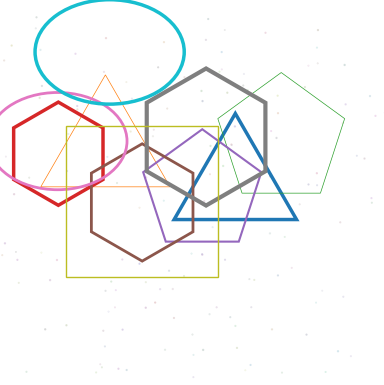[{"shape": "triangle", "thickness": 2.5, "radius": 0.92, "center": [0.611, 0.522]}, {"shape": "triangle", "thickness": 0.5, "radius": 0.97, "center": [0.274, 0.612]}, {"shape": "pentagon", "thickness": 0.5, "radius": 0.87, "center": [0.73, 0.638]}, {"shape": "hexagon", "thickness": 2.5, "radius": 0.67, "center": [0.152, 0.601]}, {"shape": "pentagon", "thickness": 1.5, "radius": 0.81, "center": [0.525, 0.503]}, {"shape": "hexagon", "thickness": 2, "radius": 0.76, "center": [0.369, 0.474]}, {"shape": "oval", "thickness": 2, "radius": 0.9, "center": [0.15, 0.633]}, {"shape": "hexagon", "thickness": 3, "radius": 0.89, "center": [0.535, 0.644]}, {"shape": "square", "thickness": 1, "radius": 0.98, "center": [0.368, 0.476]}, {"shape": "oval", "thickness": 2.5, "radius": 0.97, "center": [0.285, 0.865]}]